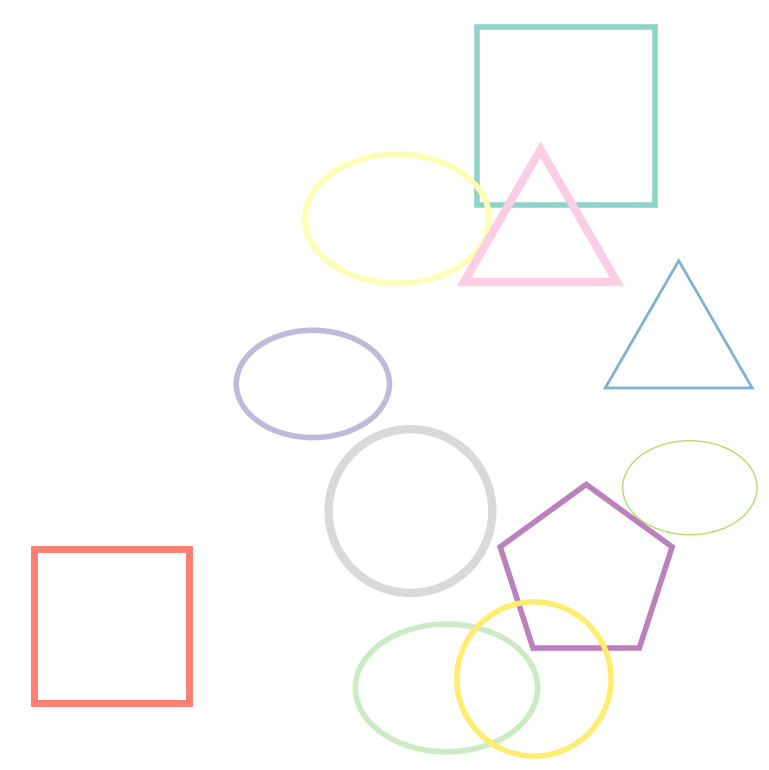[{"shape": "square", "thickness": 2, "radius": 0.58, "center": [0.735, 0.849]}, {"shape": "oval", "thickness": 2, "radius": 0.6, "center": [0.516, 0.716]}, {"shape": "oval", "thickness": 2, "radius": 0.5, "center": [0.406, 0.501]}, {"shape": "square", "thickness": 2.5, "radius": 0.5, "center": [0.145, 0.187]}, {"shape": "triangle", "thickness": 1, "radius": 0.55, "center": [0.881, 0.551]}, {"shape": "oval", "thickness": 0.5, "radius": 0.44, "center": [0.896, 0.367]}, {"shape": "triangle", "thickness": 3, "radius": 0.57, "center": [0.702, 0.691]}, {"shape": "circle", "thickness": 3, "radius": 0.53, "center": [0.533, 0.336]}, {"shape": "pentagon", "thickness": 2, "radius": 0.59, "center": [0.761, 0.253]}, {"shape": "oval", "thickness": 2, "radius": 0.59, "center": [0.58, 0.107]}, {"shape": "circle", "thickness": 2, "radius": 0.5, "center": [0.693, 0.118]}]